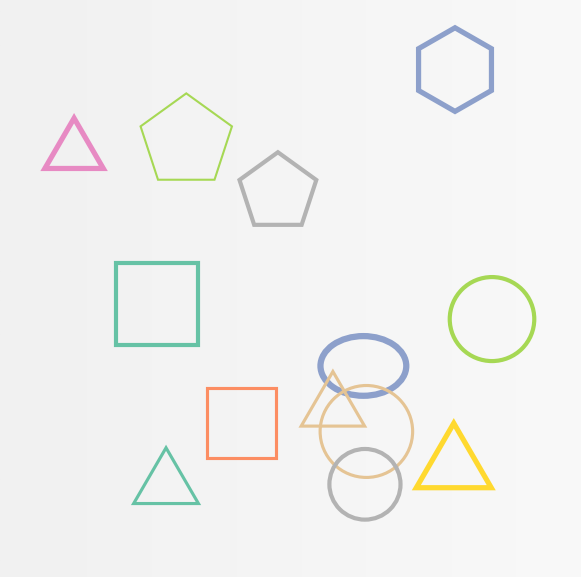[{"shape": "triangle", "thickness": 1.5, "radius": 0.32, "center": [0.286, 0.159]}, {"shape": "square", "thickness": 2, "radius": 0.35, "center": [0.27, 0.472]}, {"shape": "square", "thickness": 1.5, "radius": 0.3, "center": [0.415, 0.267]}, {"shape": "hexagon", "thickness": 2.5, "radius": 0.36, "center": [0.783, 0.879]}, {"shape": "oval", "thickness": 3, "radius": 0.37, "center": [0.625, 0.365]}, {"shape": "triangle", "thickness": 2.5, "radius": 0.29, "center": [0.127, 0.736]}, {"shape": "circle", "thickness": 2, "radius": 0.36, "center": [0.846, 0.447]}, {"shape": "pentagon", "thickness": 1, "radius": 0.41, "center": [0.32, 0.755]}, {"shape": "triangle", "thickness": 2.5, "radius": 0.37, "center": [0.781, 0.192]}, {"shape": "triangle", "thickness": 1.5, "radius": 0.31, "center": [0.573, 0.293]}, {"shape": "circle", "thickness": 1.5, "radius": 0.4, "center": [0.63, 0.252]}, {"shape": "circle", "thickness": 2, "radius": 0.31, "center": [0.628, 0.161]}, {"shape": "pentagon", "thickness": 2, "radius": 0.35, "center": [0.478, 0.666]}]